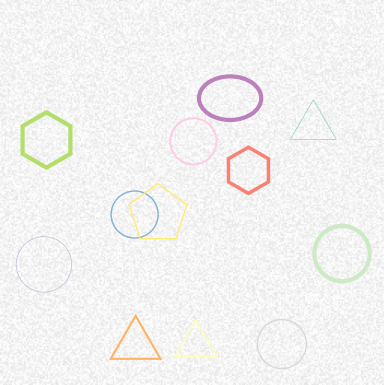[{"shape": "triangle", "thickness": 0.5, "radius": 0.34, "center": [0.814, 0.672]}, {"shape": "triangle", "thickness": 1, "radius": 0.32, "center": [0.508, 0.106]}, {"shape": "circle", "thickness": 0.5, "radius": 0.36, "center": [0.114, 0.313]}, {"shape": "hexagon", "thickness": 2.5, "radius": 0.3, "center": [0.645, 0.558]}, {"shape": "circle", "thickness": 1, "radius": 0.31, "center": [0.35, 0.443]}, {"shape": "triangle", "thickness": 1.5, "radius": 0.37, "center": [0.352, 0.105]}, {"shape": "hexagon", "thickness": 3, "radius": 0.36, "center": [0.121, 0.636]}, {"shape": "circle", "thickness": 1.5, "radius": 0.3, "center": [0.502, 0.633]}, {"shape": "circle", "thickness": 1, "radius": 0.32, "center": [0.732, 0.106]}, {"shape": "oval", "thickness": 3, "radius": 0.4, "center": [0.598, 0.745]}, {"shape": "circle", "thickness": 3, "radius": 0.36, "center": [0.888, 0.341]}, {"shape": "pentagon", "thickness": 1, "radius": 0.4, "center": [0.411, 0.444]}]